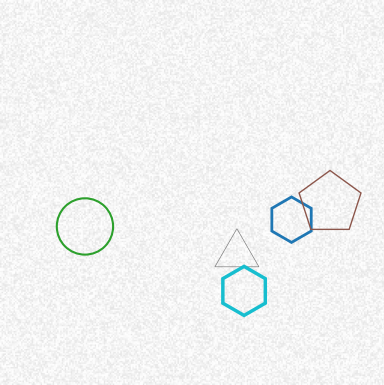[{"shape": "hexagon", "thickness": 2, "radius": 0.3, "center": [0.757, 0.429]}, {"shape": "circle", "thickness": 1.5, "radius": 0.37, "center": [0.221, 0.412]}, {"shape": "pentagon", "thickness": 1, "radius": 0.42, "center": [0.857, 0.473]}, {"shape": "triangle", "thickness": 0.5, "radius": 0.33, "center": [0.615, 0.34]}, {"shape": "hexagon", "thickness": 2.5, "radius": 0.32, "center": [0.634, 0.244]}]